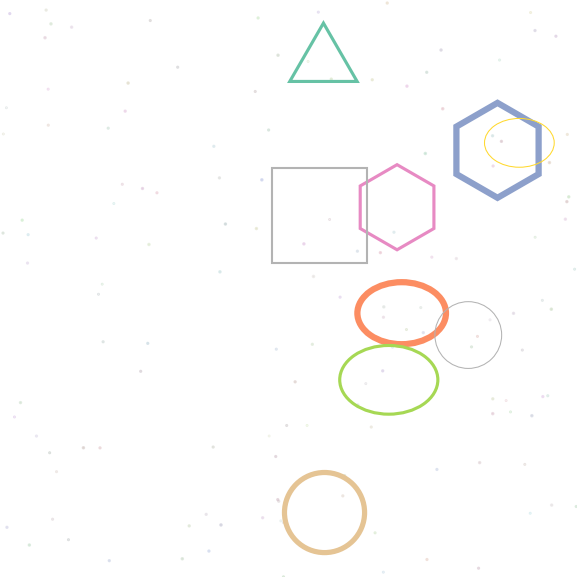[{"shape": "triangle", "thickness": 1.5, "radius": 0.34, "center": [0.56, 0.892]}, {"shape": "oval", "thickness": 3, "radius": 0.38, "center": [0.696, 0.457]}, {"shape": "hexagon", "thickness": 3, "radius": 0.41, "center": [0.861, 0.739]}, {"shape": "hexagon", "thickness": 1.5, "radius": 0.37, "center": [0.688, 0.64]}, {"shape": "oval", "thickness": 1.5, "radius": 0.42, "center": [0.673, 0.341]}, {"shape": "oval", "thickness": 0.5, "radius": 0.3, "center": [0.899, 0.752]}, {"shape": "circle", "thickness": 2.5, "radius": 0.35, "center": [0.562, 0.112]}, {"shape": "square", "thickness": 1, "radius": 0.41, "center": [0.553, 0.626]}, {"shape": "circle", "thickness": 0.5, "radius": 0.29, "center": [0.811, 0.419]}]